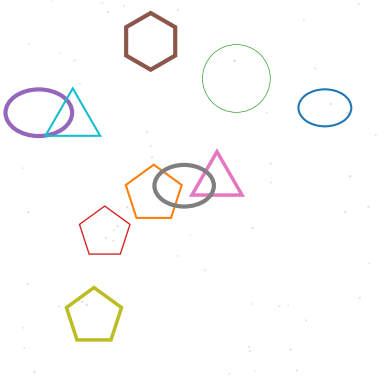[{"shape": "oval", "thickness": 1.5, "radius": 0.34, "center": [0.844, 0.72]}, {"shape": "pentagon", "thickness": 1.5, "radius": 0.38, "center": [0.399, 0.496]}, {"shape": "circle", "thickness": 0.5, "radius": 0.44, "center": [0.614, 0.796]}, {"shape": "pentagon", "thickness": 1, "radius": 0.34, "center": [0.272, 0.396]}, {"shape": "oval", "thickness": 3, "radius": 0.43, "center": [0.101, 0.707]}, {"shape": "hexagon", "thickness": 3, "radius": 0.37, "center": [0.391, 0.893]}, {"shape": "triangle", "thickness": 2.5, "radius": 0.38, "center": [0.564, 0.531]}, {"shape": "oval", "thickness": 3, "radius": 0.39, "center": [0.478, 0.518]}, {"shape": "pentagon", "thickness": 2.5, "radius": 0.38, "center": [0.244, 0.178]}, {"shape": "triangle", "thickness": 1.5, "radius": 0.41, "center": [0.189, 0.688]}]